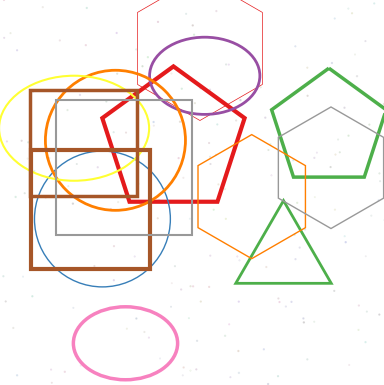[{"shape": "pentagon", "thickness": 3, "radius": 0.97, "center": [0.451, 0.633]}, {"shape": "hexagon", "thickness": 0.5, "radius": 0.94, "center": [0.519, 0.874]}, {"shape": "circle", "thickness": 1, "radius": 0.88, "center": [0.266, 0.431]}, {"shape": "triangle", "thickness": 2, "radius": 0.72, "center": [0.736, 0.336]}, {"shape": "pentagon", "thickness": 2.5, "radius": 0.78, "center": [0.854, 0.666]}, {"shape": "oval", "thickness": 2, "radius": 0.72, "center": [0.532, 0.803]}, {"shape": "circle", "thickness": 2, "radius": 0.91, "center": [0.3, 0.636]}, {"shape": "hexagon", "thickness": 1, "radius": 0.81, "center": [0.654, 0.489]}, {"shape": "oval", "thickness": 1.5, "radius": 0.97, "center": [0.192, 0.667]}, {"shape": "square", "thickness": 3, "radius": 0.77, "center": [0.235, 0.456]}, {"shape": "square", "thickness": 2.5, "radius": 0.69, "center": [0.217, 0.628]}, {"shape": "oval", "thickness": 2.5, "radius": 0.68, "center": [0.326, 0.108]}, {"shape": "square", "thickness": 1.5, "radius": 0.88, "center": [0.322, 0.565]}, {"shape": "hexagon", "thickness": 1, "radius": 0.79, "center": [0.86, 0.564]}]